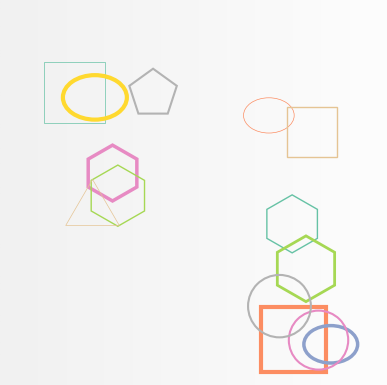[{"shape": "hexagon", "thickness": 1, "radius": 0.38, "center": [0.754, 0.419]}, {"shape": "square", "thickness": 0.5, "radius": 0.4, "center": [0.192, 0.76]}, {"shape": "oval", "thickness": 0.5, "radius": 0.33, "center": [0.694, 0.7]}, {"shape": "square", "thickness": 3, "radius": 0.42, "center": [0.758, 0.118]}, {"shape": "oval", "thickness": 2.5, "radius": 0.35, "center": [0.854, 0.106]}, {"shape": "hexagon", "thickness": 2.5, "radius": 0.36, "center": [0.29, 0.55]}, {"shape": "circle", "thickness": 1.5, "radius": 0.38, "center": [0.822, 0.117]}, {"shape": "hexagon", "thickness": 1, "radius": 0.4, "center": [0.304, 0.492]}, {"shape": "hexagon", "thickness": 2, "radius": 0.43, "center": [0.79, 0.302]}, {"shape": "oval", "thickness": 3, "radius": 0.41, "center": [0.245, 0.747]}, {"shape": "triangle", "thickness": 0.5, "radius": 0.4, "center": [0.239, 0.454]}, {"shape": "square", "thickness": 1, "radius": 0.33, "center": [0.805, 0.657]}, {"shape": "pentagon", "thickness": 1.5, "radius": 0.32, "center": [0.395, 0.757]}, {"shape": "circle", "thickness": 1.5, "radius": 0.41, "center": [0.721, 0.205]}]